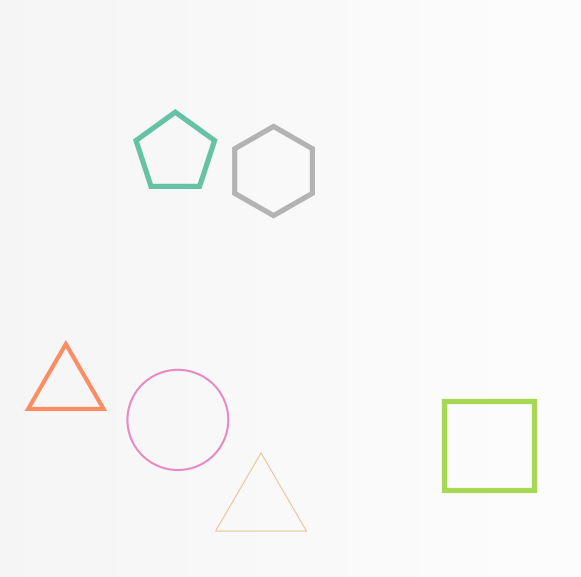[{"shape": "pentagon", "thickness": 2.5, "radius": 0.36, "center": [0.302, 0.734]}, {"shape": "triangle", "thickness": 2, "radius": 0.37, "center": [0.113, 0.328]}, {"shape": "circle", "thickness": 1, "radius": 0.43, "center": [0.306, 0.272]}, {"shape": "square", "thickness": 2.5, "radius": 0.39, "center": [0.842, 0.228]}, {"shape": "triangle", "thickness": 0.5, "radius": 0.45, "center": [0.449, 0.125]}, {"shape": "hexagon", "thickness": 2.5, "radius": 0.39, "center": [0.471, 0.703]}]